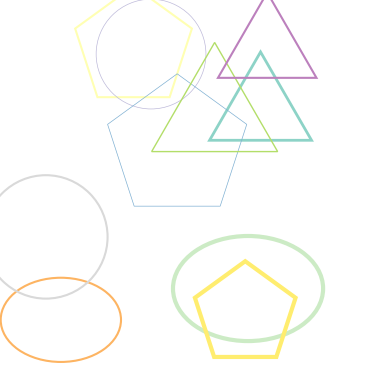[{"shape": "triangle", "thickness": 2, "radius": 0.76, "center": [0.677, 0.712]}, {"shape": "pentagon", "thickness": 1.5, "radius": 0.8, "center": [0.347, 0.877]}, {"shape": "circle", "thickness": 0.5, "radius": 0.71, "center": [0.392, 0.86]}, {"shape": "pentagon", "thickness": 0.5, "radius": 0.95, "center": [0.46, 0.618]}, {"shape": "oval", "thickness": 1.5, "radius": 0.78, "center": [0.158, 0.169]}, {"shape": "triangle", "thickness": 1, "radius": 0.94, "center": [0.558, 0.701]}, {"shape": "circle", "thickness": 1.5, "radius": 0.8, "center": [0.119, 0.385]}, {"shape": "triangle", "thickness": 1.5, "radius": 0.74, "center": [0.694, 0.872]}, {"shape": "oval", "thickness": 3, "radius": 0.97, "center": [0.644, 0.251]}, {"shape": "pentagon", "thickness": 3, "radius": 0.69, "center": [0.637, 0.184]}]